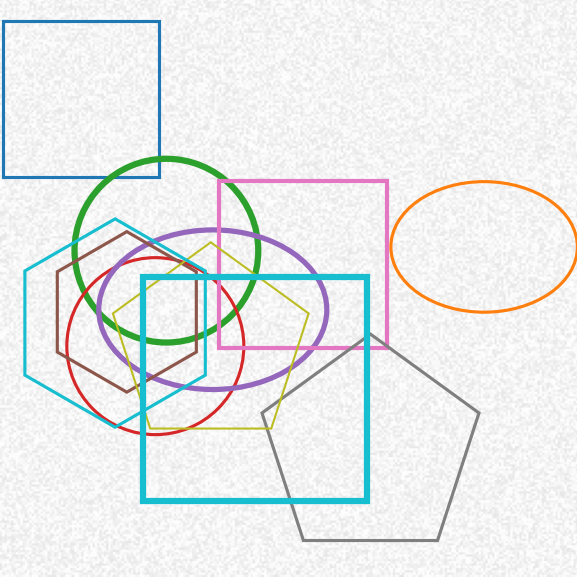[{"shape": "square", "thickness": 1.5, "radius": 0.68, "center": [0.141, 0.827]}, {"shape": "oval", "thickness": 1.5, "radius": 0.81, "center": [0.838, 0.572]}, {"shape": "circle", "thickness": 3, "radius": 0.8, "center": [0.288, 0.565]}, {"shape": "circle", "thickness": 1.5, "radius": 0.77, "center": [0.269, 0.4]}, {"shape": "oval", "thickness": 2.5, "radius": 0.99, "center": [0.368, 0.463]}, {"shape": "hexagon", "thickness": 1.5, "radius": 0.69, "center": [0.22, 0.459]}, {"shape": "square", "thickness": 2, "radius": 0.72, "center": [0.525, 0.541]}, {"shape": "pentagon", "thickness": 1.5, "radius": 0.99, "center": [0.642, 0.223]}, {"shape": "pentagon", "thickness": 1, "radius": 0.89, "center": [0.365, 0.401]}, {"shape": "square", "thickness": 3, "radius": 0.97, "center": [0.442, 0.325]}, {"shape": "hexagon", "thickness": 1.5, "radius": 0.9, "center": [0.199, 0.44]}]